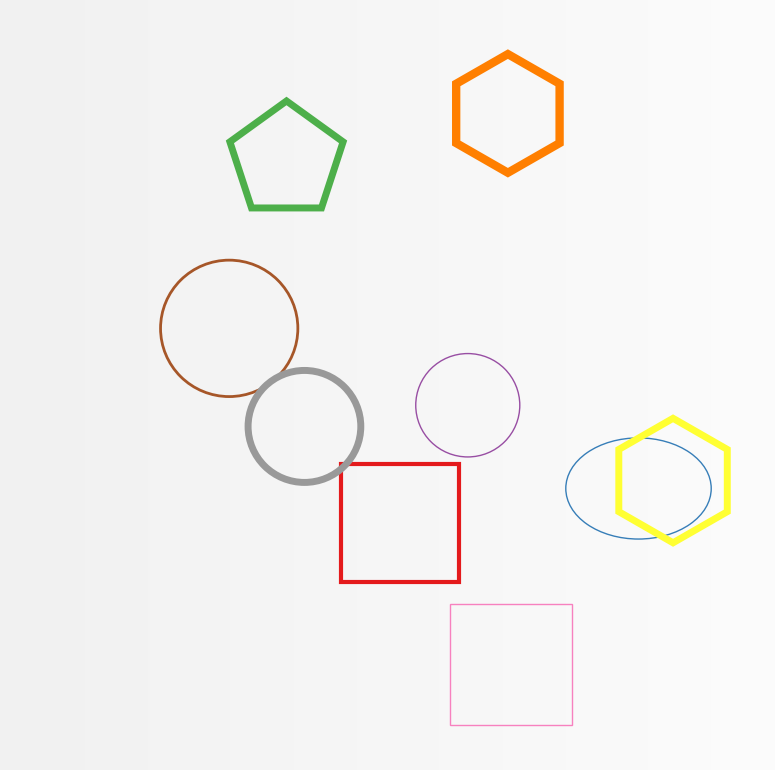[{"shape": "square", "thickness": 1.5, "radius": 0.38, "center": [0.516, 0.321]}, {"shape": "oval", "thickness": 0.5, "radius": 0.47, "center": [0.824, 0.366]}, {"shape": "pentagon", "thickness": 2.5, "radius": 0.38, "center": [0.37, 0.792]}, {"shape": "circle", "thickness": 0.5, "radius": 0.34, "center": [0.604, 0.474]}, {"shape": "hexagon", "thickness": 3, "radius": 0.39, "center": [0.655, 0.853]}, {"shape": "hexagon", "thickness": 2.5, "radius": 0.4, "center": [0.868, 0.376]}, {"shape": "circle", "thickness": 1, "radius": 0.44, "center": [0.296, 0.574]}, {"shape": "square", "thickness": 0.5, "radius": 0.39, "center": [0.659, 0.136]}, {"shape": "circle", "thickness": 2.5, "radius": 0.36, "center": [0.393, 0.446]}]